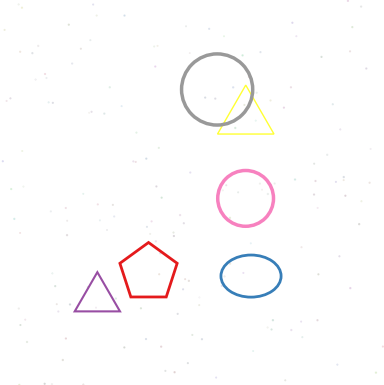[{"shape": "pentagon", "thickness": 2, "radius": 0.39, "center": [0.386, 0.292]}, {"shape": "oval", "thickness": 2, "radius": 0.39, "center": [0.652, 0.283]}, {"shape": "triangle", "thickness": 1.5, "radius": 0.34, "center": [0.253, 0.225]}, {"shape": "triangle", "thickness": 1, "radius": 0.42, "center": [0.638, 0.694]}, {"shape": "circle", "thickness": 2.5, "radius": 0.36, "center": [0.638, 0.485]}, {"shape": "circle", "thickness": 2.5, "radius": 0.46, "center": [0.564, 0.768]}]